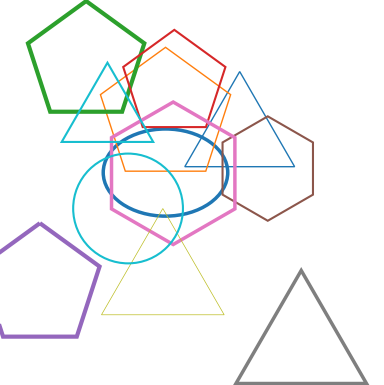[{"shape": "triangle", "thickness": 1, "radius": 0.82, "center": [0.623, 0.649]}, {"shape": "oval", "thickness": 2.5, "radius": 0.81, "center": [0.43, 0.552]}, {"shape": "pentagon", "thickness": 1, "radius": 0.89, "center": [0.43, 0.699]}, {"shape": "pentagon", "thickness": 3, "radius": 0.79, "center": [0.224, 0.838]}, {"shape": "pentagon", "thickness": 1.5, "radius": 0.7, "center": [0.453, 0.783]}, {"shape": "pentagon", "thickness": 3, "radius": 0.81, "center": [0.104, 0.257]}, {"shape": "hexagon", "thickness": 1.5, "radius": 0.68, "center": [0.695, 0.562]}, {"shape": "hexagon", "thickness": 2.5, "radius": 0.93, "center": [0.45, 0.55]}, {"shape": "triangle", "thickness": 2.5, "radius": 0.98, "center": [0.782, 0.102]}, {"shape": "triangle", "thickness": 0.5, "radius": 0.92, "center": [0.423, 0.274]}, {"shape": "triangle", "thickness": 1.5, "radius": 0.69, "center": [0.279, 0.7]}, {"shape": "circle", "thickness": 1.5, "radius": 0.71, "center": [0.333, 0.459]}]